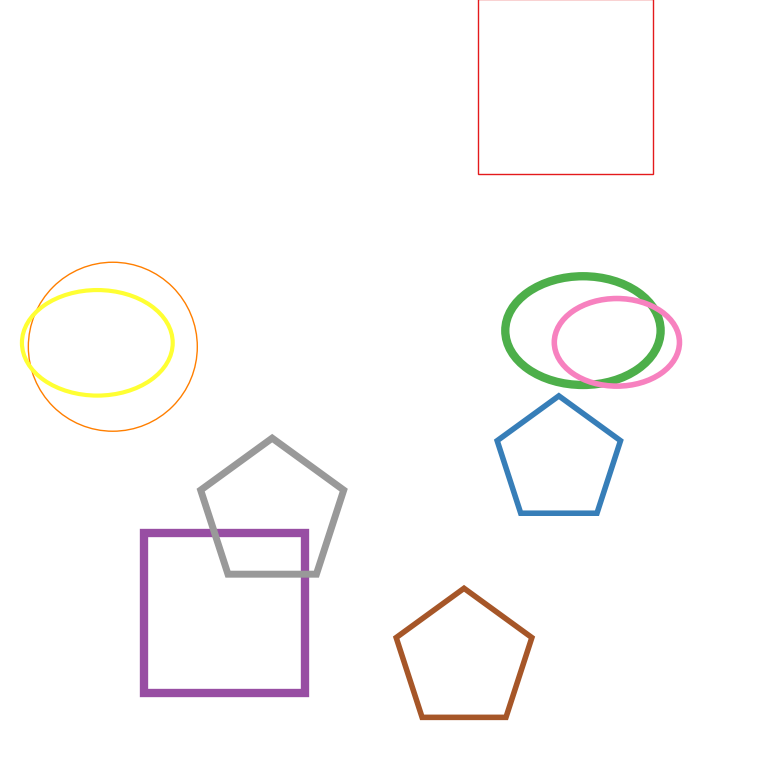[{"shape": "square", "thickness": 0.5, "radius": 0.57, "center": [0.735, 0.887]}, {"shape": "pentagon", "thickness": 2, "radius": 0.42, "center": [0.726, 0.402]}, {"shape": "oval", "thickness": 3, "radius": 0.5, "center": [0.757, 0.571]}, {"shape": "square", "thickness": 3, "radius": 0.52, "center": [0.291, 0.204]}, {"shape": "circle", "thickness": 0.5, "radius": 0.55, "center": [0.147, 0.55]}, {"shape": "oval", "thickness": 1.5, "radius": 0.49, "center": [0.126, 0.555]}, {"shape": "pentagon", "thickness": 2, "radius": 0.46, "center": [0.603, 0.143]}, {"shape": "oval", "thickness": 2, "radius": 0.41, "center": [0.801, 0.555]}, {"shape": "pentagon", "thickness": 2.5, "radius": 0.49, "center": [0.353, 0.333]}]